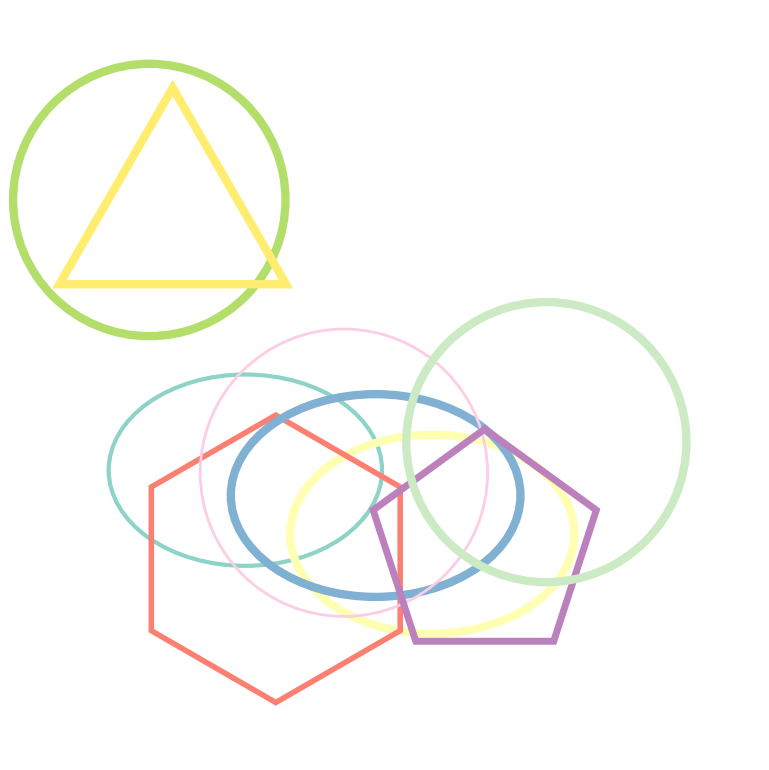[{"shape": "oval", "thickness": 1.5, "radius": 0.89, "center": [0.319, 0.389]}, {"shape": "oval", "thickness": 3, "radius": 0.92, "center": [0.561, 0.306]}, {"shape": "hexagon", "thickness": 2, "radius": 0.93, "center": [0.358, 0.274]}, {"shape": "oval", "thickness": 3, "radius": 0.94, "center": [0.488, 0.356]}, {"shape": "circle", "thickness": 3, "radius": 0.88, "center": [0.194, 0.74]}, {"shape": "circle", "thickness": 1, "radius": 0.93, "center": [0.447, 0.386]}, {"shape": "pentagon", "thickness": 2.5, "radius": 0.76, "center": [0.63, 0.29]}, {"shape": "circle", "thickness": 3, "radius": 0.91, "center": [0.71, 0.426]}, {"shape": "triangle", "thickness": 3, "radius": 0.85, "center": [0.224, 0.716]}]